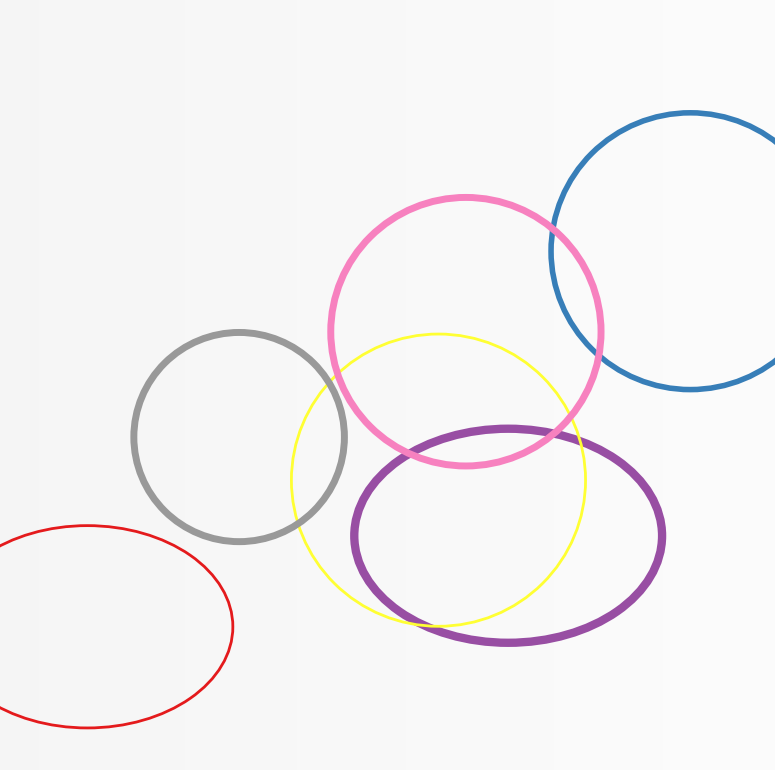[{"shape": "oval", "thickness": 1, "radius": 0.94, "center": [0.113, 0.186]}, {"shape": "circle", "thickness": 2, "radius": 0.9, "center": [0.891, 0.674]}, {"shape": "oval", "thickness": 3, "radius": 0.99, "center": [0.656, 0.304]}, {"shape": "circle", "thickness": 1, "radius": 0.95, "center": [0.566, 0.376]}, {"shape": "circle", "thickness": 2.5, "radius": 0.87, "center": [0.601, 0.569]}, {"shape": "circle", "thickness": 2.5, "radius": 0.68, "center": [0.309, 0.432]}]